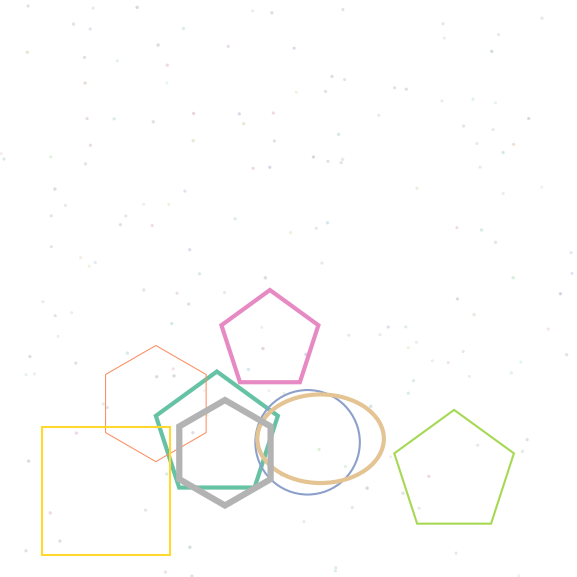[{"shape": "pentagon", "thickness": 2, "radius": 0.56, "center": [0.376, 0.245]}, {"shape": "hexagon", "thickness": 0.5, "radius": 0.5, "center": [0.27, 0.3]}, {"shape": "circle", "thickness": 1, "radius": 0.45, "center": [0.533, 0.233]}, {"shape": "pentagon", "thickness": 2, "radius": 0.44, "center": [0.467, 0.409]}, {"shape": "pentagon", "thickness": 1, "radius": 0.54, "center": [0.786, 0.18]}, {"shape": "square", "thickness": 1, "radius": 0.56, "center": [0.184, 0.149]}, {"shape": "oval", "thickness": 2, "radius": 0.55, "center": [0.555, 0.239]}, {"shape": "hexagon", "thickness": 3, "radius": 0.46, "center": [0.39, 0.215]}]